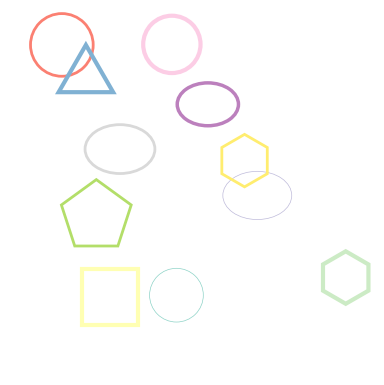[{"shape": "circle", "thickness": 0.5, "radius": 0.35, "center": [0.458, 0.233]}, {"shape": "square", "thickness": 3, "radius": 0.36, "center": [0.286, 0.229]}, {"shape": "oval", "thickness": 0.5, "radius": 0.45, "center": [0.668, 0.492]}, {"shape": "circle", "thickness": 2, "radius": 0.41, "center": [0.161, 0.883]}, {"shape": "triangle", "thickness": 3, "radius": 0.41, "center": [0.223, 0.801]}, {"shape": "pentagon", "thickness": 2, "radius": 0.48, "center": [0.25, 0.438]}, {"shape": "circle", "thickness": 3, "radius": 0.37, "center": [0.446, 0.885]}, {"shape": "oval", "thickness": 2, "radius": 0.45, "center": [0.312, 0.613]}, {"shape": "oval", "thickness": 2.5, "radius": 0.4, "center": [0.54, 0.729]}, {"shape": "hexagon", "thickness": 3, "radius": 0.34, "center": [0.898, 0.279]}, {"shape": "hexagon", "thickness": 2, "radius": 0.34, "center": [0.635, 0.583]}]